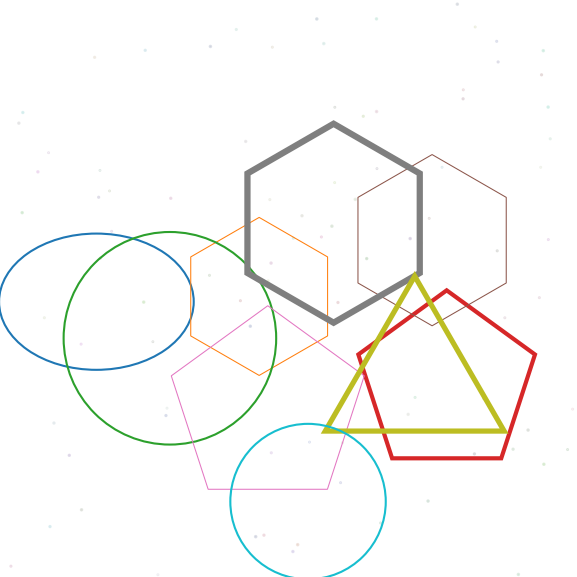[{"shape": "oval", "thickness": 1, "radius": 0.84, "center": [0.167, 0.477]}, {"shape": "hexagon", "thickness": 0.5, "radius": 0.68, "center": [0.449, 0.486]}, {"shape": "circle", "thickness": 1, "radius": 0.92, "center": [0.294, 0.413]}, {"shape": "pentagon", "thickness": 2, "radius": 0.8, "center": [0.773, 0.336]}, {"shape": "hexagon", "thickness": 0.5, "radius": 0.74, "center": [0.748, 0.583]}, {"shape": "pentagon", "thickness": 0.5, "radius": 0.88, "center": [0.464, 0.294]}, {"shape": "hexagon", "thickness": 3, "radius": 0.86, "center": [0.578, 0.613]}, {"shape": "triangle", "thickness": 2.5, "radius": 0.89, "center": [0.718, 0.342]}, {"shape": "circle", "thickness": 1, "radius": 0.67, "center": [0.533, 0.131]}]